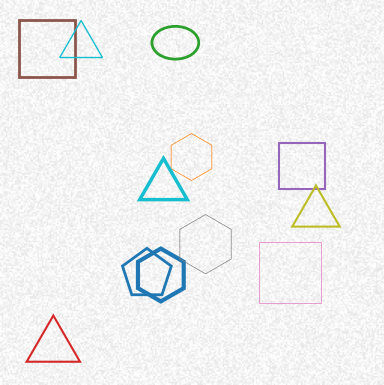[{"shape": "pentagon", "thickness": 2, "radius": 0.33, "center": [0.382, 0.288]}, {"shape": "hexagon", "thickness": 3, "radius": 0.34, "center": [0.418, 0.286]}, {"shape": "hexagon", "thickness": 0.5, "radius": 0.31, "center": [0.497, 0.592]}, {"shape": "oval", "thickness": 2, "radius": 0.3, "center": [0.455, 0.889]}, {"shape": "triangle", "thickness": 1.5, "radius": 0.4, "center": [0.139, 0.1]}, {"shape": "square", "thickness": 1.5, "radius": 0.3, "center": [0.784, 0.568]}, {"shape": "square", "thickness": 2, "radius": 0.37, "center": [0.122, 0.874]}, {"shape": "square", "thickness": 0.5, "radius": 0.4, "center": [0.753, 0.292]}, {"shape": "hexagon", "thickness": 0.5, "radius": 0.39, "center": [0.534, 0.366]}, {"shape": "triangle", "thickness": 1.5, "radius": 0.36, "center": [0.821, 0.447]}, {"shape": "triangle", "thickness": 2.5, "radius": 0.36, "center": [0.425, 0.517]}, {"shape": "triangle", "thickness": 1, "radius": 0.32, "center": [0.211, 0.883]}]